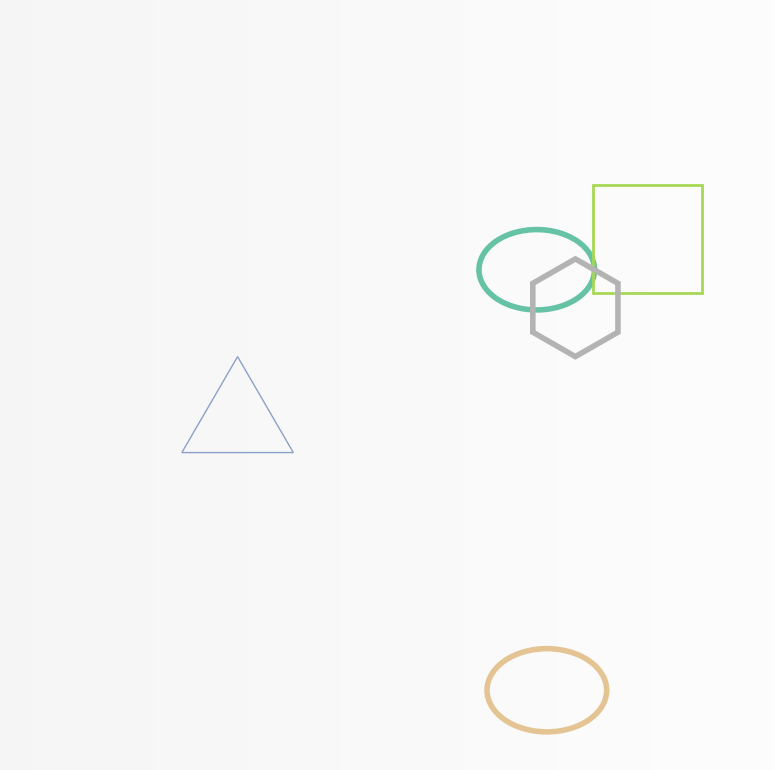[{"shape": "oval", "thickness": 2, "radius": 0.37, "center": [0.693, 0.65]}, {"shape": "triangle", "thickness": 0.5, "radius": 0.42, "center": [0.307, 0.454]}, {"shape": "square", "thickness": 1, "radius": 0.35, "center": [0.835, 0.69]}, {"shape": "oval", "thickness": 2, "radius": 0.39, "center": [0.706, 0.104]}, {"shape": "hexagon", "thickness": 2, "radius": 0.32, "center": [0.742, 0.6]}]